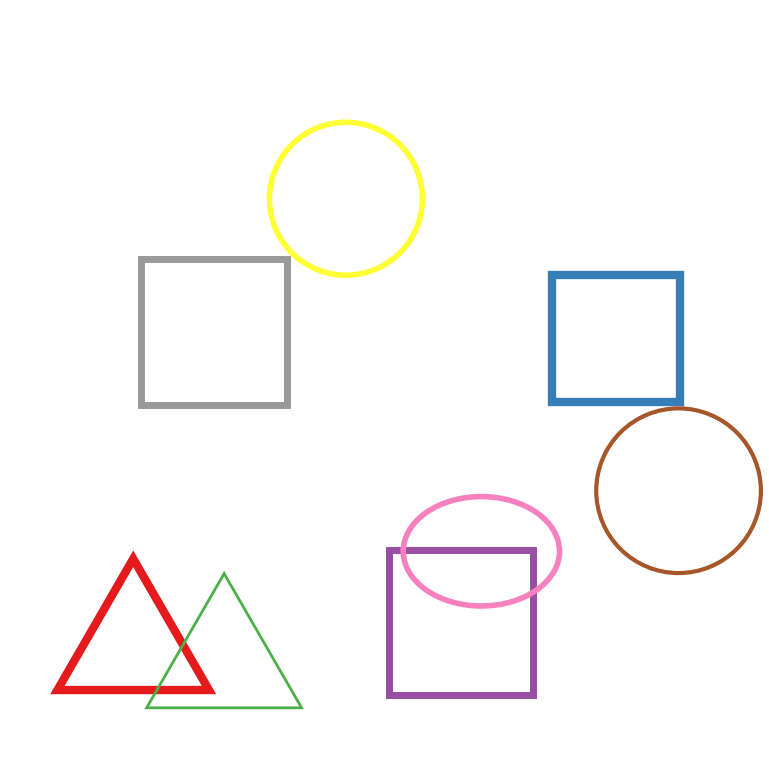[{"shape": "triangle", "thickness": 3, "radius": 0.57, "center": [0.173, 0.161]}, {"shape": "square", "thickness": 3, "radius": 0.41, "center": [0.8, 0.56]}, {"shape": "triangle", "thickness": 1, "radius": 0.58, "center": [0.291, 0.139]}, {"shape": "square", "thickness": 2.5, "radius": 0.47, "center": [0.598, 0.192]}, {"shape": "circle", "thickness": 2, "radius": 0.5, "center": [0.449, 0.742]}, {"shape": "circle", "thickness": 1.5, "radius": 0.53, "center": [0.881, 0.363]}, {"shape": "oval", "thickness": 2, "radius": 0.51, "center": [0.625, 0.284]}, {"shape": "square", "thickness": 2.5, "radius": 0.47, "center": [0.278, 0.569]}]